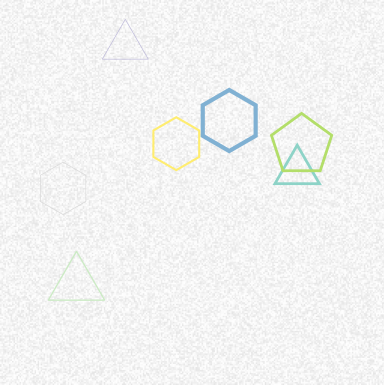[{"shape": "triangle", "thickness": 2, "radius": 0.33, "center": [0.772, 0.556]}, {"shape": "triangle", "thickness": 0.5, "radius": 0.35, "center": [0.325, 0.881]}, {"shape": "hexagon", "thickness": 3, "radius": 0.4, "center": [0.595, 0.687]}, {"shape": "pentagon", "thickness": 2, "radius": 0.41, "center": [0.783, 0.623]}, {"shape": "hexagon", "thickness": 0.5, "radius": 0.34, "center": [0.164, 0.511]}, {"shape": "triangle", "thickness": 1, "radius": 0.42, "center": [0.199, 0.263]}, {"shape": "hexagon", "thickness": 1.5, "radius": 0.34, "center": [0.458, 0.627]}]